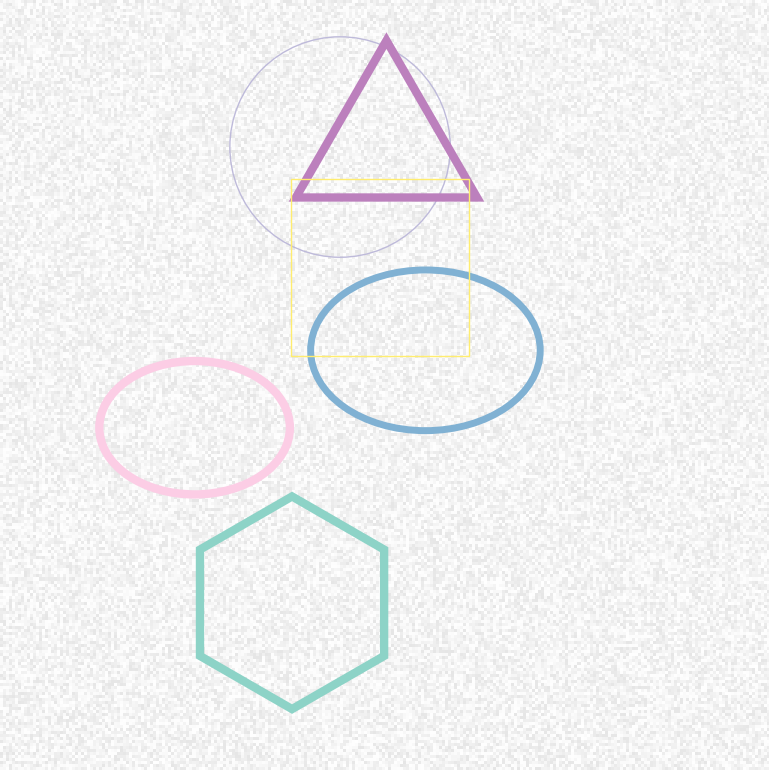[{"shape": "hexagon", "thickness": 3, "radius": 0.69, "center": [0.379, 0.217]}, {"shape": "circle", "thickness": 0.5, "radius": 0.72, "center": [0.442, 0.809]}, {"shape": "oval", "thickness": 2.5, "radius": 0.75, "center": [0.553, 0.545]}, {"shape": "oval", "thickness": 3, "radius": 0.62, "center": [0.253, 0.445]}, {"shape": "triangle", "thickness": 3, "radius": 0.68, "center": [0.502, 0.811]}, {"shape": "square", "thickness": 0.5, "radius": 0.58, "center": [0.493, 0.652]}]